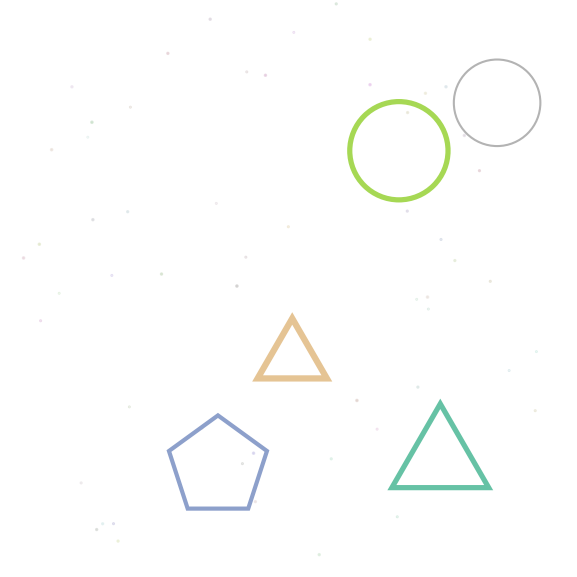[{"shape": "triangle", "thickness": 2.5, "radius": 0.48, "center": [0.762, 0.203]}, {"shape": "pentagon", "thickness": 2, "radius": 0.45, "center": [0.377, 0.191]}, {"shape": "circle", "thickness": 2.5, "radius": 0.43, "center": [0.691, 0.738]}, {"shape": "triangle", "thickness": 3, "radius": 0.35, "center": [0.506, 0.378]}, {"shape": "circle", "thickness": 1, "radius": 0.37, "center": [0.861, 0.821]}]